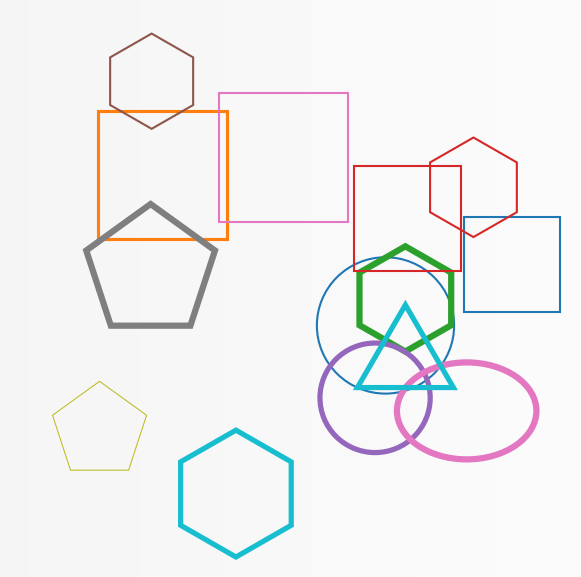[{"shape": "square", "thickness": 1, "radius": 0.41, "center": [0.881, 0.542]}, {"shape": "circle", "thickness": 1, "radius": 0.59, "center": [0.663, 0.436]}, {"shape": "square", "thickness": 1.5, "radius": 0.55, "center": [0.279, 0.696]}, {"shape": "hexagon", "thickness": 3, "radius": 0.46, "center": [0.697, 0.482]}, {"shape": "square", "thickness": 1, "radius": 0.46, "center": [0.701, 0.621]}, {"shape": "hexagon", "thickness": 1, "radius": 0.43, "center": [0.815, 0.675]}, {"shape": "circle", "thickness": 2.5, "radius": 0.47, "center": [0.645, 0.31]}, {"shape": "hexagon", "thickness": 1, "radius": 0.41, "center": [0.261, 0.859]}, {"shape": "square", "thickness": 1, "radius": 0.55, "center": [0.487, 0.727]}, {"shape": "oval", "thickness": 3, "radius": 0.6, "center": [0.803, 0.288]}, {"shape": "pentagon", "thickness": 3, "radius": 0.58, "center": [0.259, 0.529]}, {"shape": "pentagon", "thickness": 0.5, "radius": 0.43, "center": [0.171, 0.254]}, {"shape": "triangle", "thickness": 2.5, "radius": 0.48, "center": [0.697, 0.376]}, {"shape": "hexagon", "thickness": 2.5, "radius": 0.55, "center": [0.406, 0.144]}]